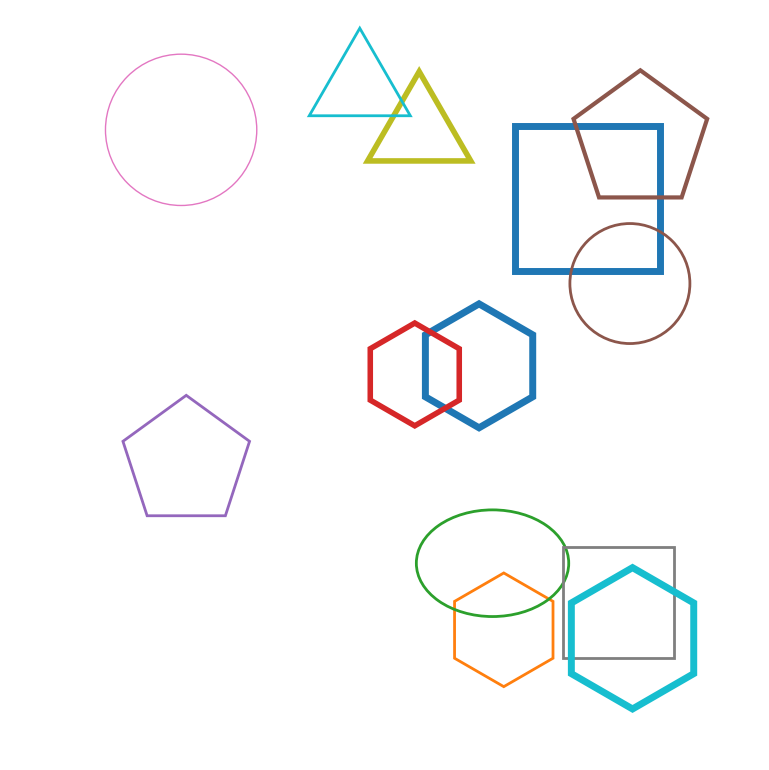[{"shape": "square", "thickness": 2.5, "radius": 0.47, "center": [0.763, 0.742]}, {"shape": "hexagon", "thickness": 2.5, "radius": 0.4, "center": [0.622, 0.525]}, {"shape": "hexagon", "thickness": 1, "radius": 0.37, "center": [0.654, 0.182]}, {"shape": "oval", "thickness": 1, "radius": 0.49, "center": [0.64, 0.269]}, {"shape": "hexagon", "thickness": 2, "radius": 0.33, "center": [0.539, 0.514]}, {"shape": "pentagon", "thickness": 1, "radius": 0.43, "center": [0.242, 0.4]}, {"shape": "circle", "thickness": 1, "radius": 0.39, "center": [0.818, 0.632]}, {"shape": "pentagon", "thickness": 1.5, "radius": 0.46, "center": [0.832, 0.817]}, {"shape": "circle", "thickness": 0.5, "radius": 0.49, "center": [0.235, 0.831]}, {"shape": "square", "thickness": 1, "radius": 0.36, "center": [0.804, 0.217]}, {"shape": "triangle", "thickness": 2, "radius": 0.39, "center": [0.544, 0.83]}, {"shape": "hexagon", "thickness": 2.5, "radius": 0.46, "center": [0.821, 0.171]}, {"shape": "triangle", "thickness": 1, "radius": 0.38, "center": [0.467, 0.888]}]